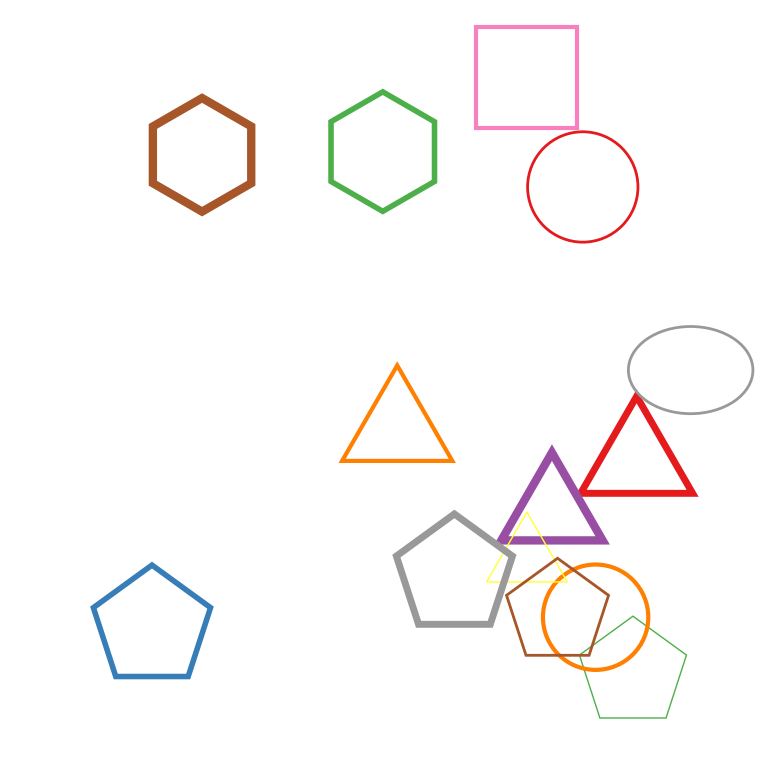[{"shape": "circle", "thickness": 1, "radius": 0.36, "center": [0.757, 0.757]}, {"shape": "triangle", "thickness": 2.5, "radius": 0.42, "center": [0.827, 0.401]}, {"shape": "pentagon", "thickness": 2, "radius": 0.4, "center": [0.197, 0.186]}, {"shape": "hexagon", "thickness": 2, "radius": 0.39, "center": [0.497, 0.803]}, {"shape": "pentagon", "thickness": 0.5, "radius": 0.37, "center": [0.822, 0.127]}, {"shape": "triangle", "thickness": 3, "radius": 0.38, "center": [0.717, 0.336]}, {"shape": "circle", "thickness": 1.5, "radius": 0.34, "center": [0.774, 0.198]}, {"shape": "triangle", "thickness": 1.5, "radius": 0.41, "center": [0.516, 0.443]}, {"shape": "triangle", "thickness": 0.5, "radius": 0.3, "center": [0.684, 0.275]}, {"shape": "hexagon", "thickness": 3, "radius": 0.37, "center": [0.262, 0.799]}, {"shape": "pentagon", "thickness": 1, "radius": 0.35, "center": [0.724, 0.205]}, {"shape": "square", "thickness": 1.5, "radius": 0.33, "center": [0.684, 0.9]}, {"shape": "pentagon", "thickness": 2.5, "radius": 0.4, "center": [0.59, 0.253]}, {"shape": "oval", "thickness": 1, "radius": 0.4, "center": [0.897, 0.519]}]